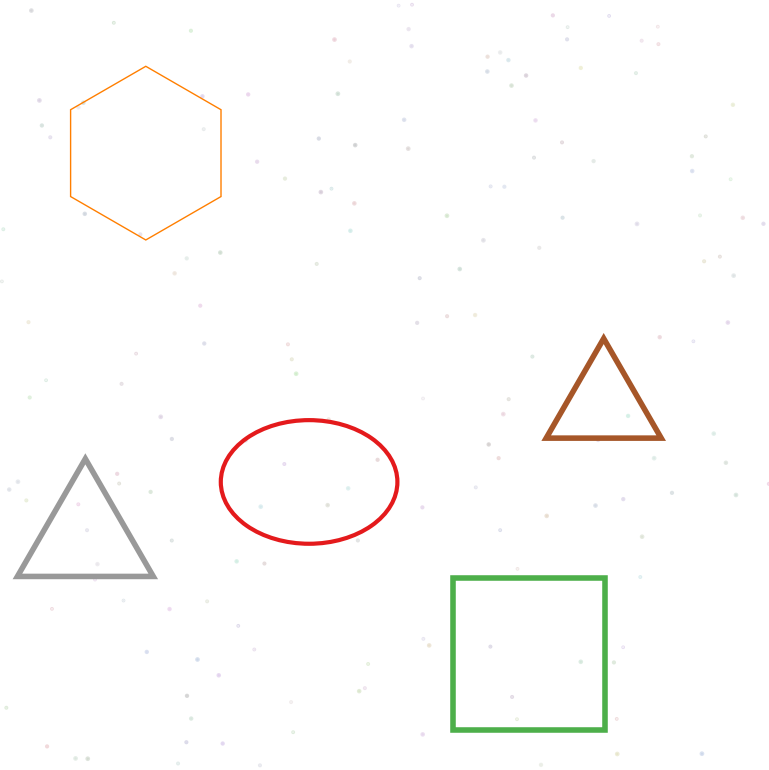[{"shape": "oval", "thickness": 1.5, "radius": 0.57, "center": [0.401, 0.374]}, {"shape": "square", "thickness": 2, "radius": 0.49, "center": [0.686, 0.151]}, {"shape": "hexagon", "thickness": 0.5, "radius": 0.56, "center": [0.189, 0.801]}, {"shape": "triangle", "thickness": 2, "radius": 0.43, "center": [0.784, 0.474]}, {"shape": "triangle", "thickness": 2, "radius": 0.51, "center": [0.111, 0.302]}]